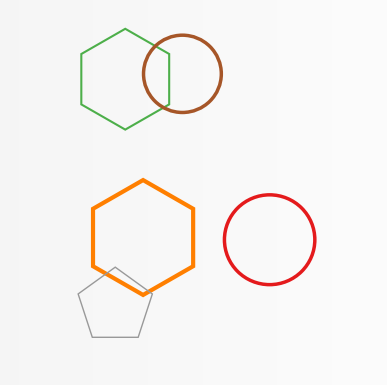[{"shape": "circle", "thickness": 2.5, "radius": 0.58, "center": [0.696, 0.377]}, {"shape": "hexagon", "thickness": 1.5, "radius": 0.65, "center": [0.323, 0.794]}, {"shape": "hexagon", "thickness": 3, "radius": 0.75, "center": [0.369, 0.383]}, {"shape": "circle", "thickness": 2.5, "radius": 0.5, "center": [0.471, 0.808]}, {"shape": "pentagon", "thickness": 1, "radius": 0.5, "center": [0.297, 0.205]}]